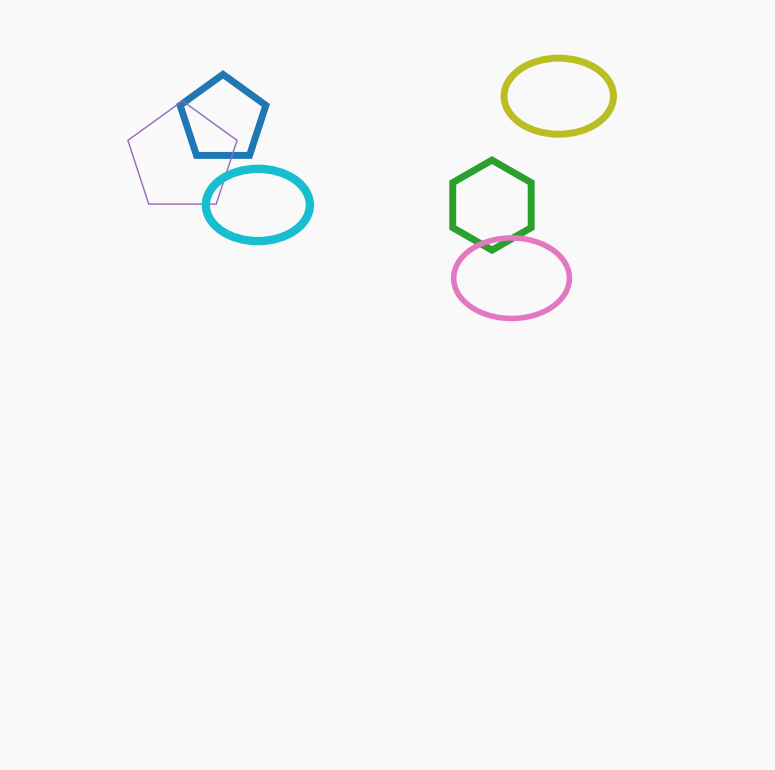[{"shape": "pentagon", "thickness": 2.5, "radius": 0.29, "center": [0.288, 0.845]}, {"shape": "hexagon", "thickness": 2.5, "radius": 0.29, "center": [0.635, 0.734]}, {"shape": "pentagon", "thickness": 0.5, "radius": 0.37, "center": [0.235, 0.795]}, {"shape": "oval", "thickness": 2, "radius": 0.37, "center": [0.66, 0.639]}, {"shape": "oval", "thickness": 2.5, "radius": 0.35, "center": [0.721, 0.875]}, {"shape": "oval", "thickness": 3, "radius": 0.34, "center": [0.333, 0.734]}]